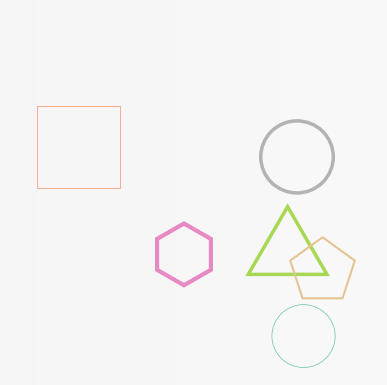[{"shape": "circle", "thickness": 0.5, "radius": 0.41, "center": [0.783, 0.127]}, {"shape": "square", "thickness": 0.5, "radius": 0.54, "center": [0.204, 0.618]}, {"shape": "hexagon", "thickness": 3, "radius": 0.4, "center": [0.475, 0.339]}, {"shape": "triangle", "thickness": 2.5, "radius": 0.59, "center": [0.742, 0.346]}, {"shape": "pentagon", "thickness": 1.5, "radius": 0.44, "center": [0.832, 0.296]}, {"shape": "circle", "thickness": 2.5, "radius": 0.47, "center": [0.767, 0.592]}]